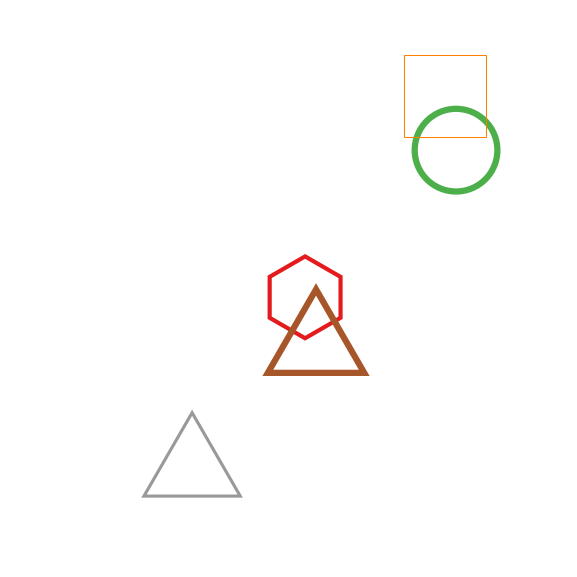[{"shape": "hexagon", "thickness": 2, "radius": 0.35, "center": [0.528, 0.484]}, {"shape": "circle", "thickness": 3, "radius": 0.36, "center": [0.79, 0.739]}, {"shape": "square", "thickness": 0.5, "radius": 0.35, "center": [0.771, 0.834]}, {"shape": "triangle", "thickness": 3, "radius": 0.48, "center": [0.547, 0.402]}, {"shape": "triangle", "thickness": 1.5, "radius": 0.48, "center": [0.333, 0.188]}]